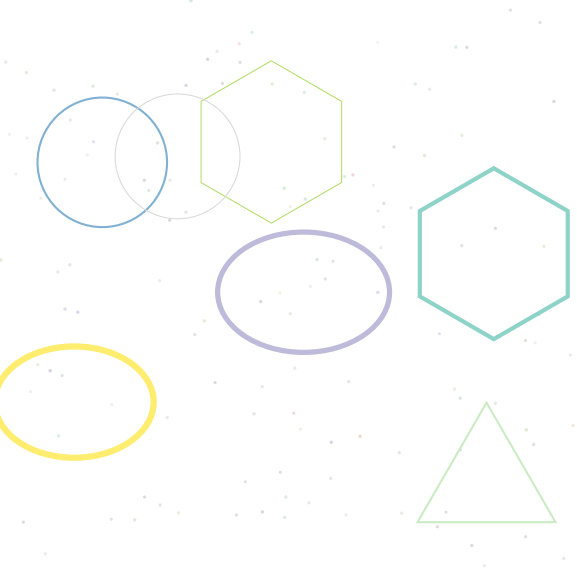[{"shape": "hexagon", "thickness": 2, "radius": 0.74, "center": [0.855, 0.56]}, {"shape": "oval", "thickness": 2.5, "radius": 0.74, "center": [0.526, 0.493]}, {"shape": "circle", "thickness": 1, "radius": 0.56, "center": [0.177, 0.718]}, {"shape": "hexagon", "thickness": 0.5, "radius": 0.7, "center": [0.47, 0.753]}, {"shape": "circle", "thickness": 0.5, "radius": 0.54, "center": [0.307, 0.728]}, {"shape": "triangle", "thickness": 1, "radius": 0.69, "center": [0.842, 0.164]}, {"shape": "oval", "thickness": 3, "radius": 0.69, "center": [0.128, 0.303]}]